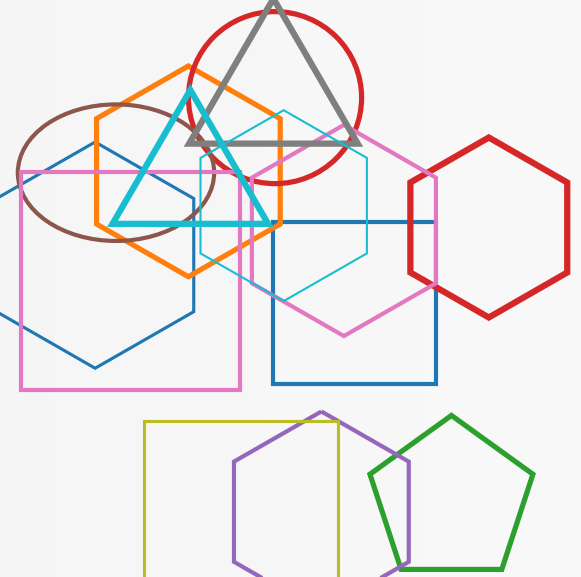[{"shape": "hexagon", "thickness": 1.5, "radius": 0.98, "center": [0.164, 0.557]}, {"shape": "square", "thickness": 2, "radius": 0.7, "center": [0.61, 0.474]}, {"shape": "hexagon", "thickness": 2.5, "radius": 0.91, "center": [0.324, 0.702]}, {"shape": "pentagon", "thickness": 2.5, "radius": 0.74, "center": [0.777, 0.132]}, {"shape": "hexagon", "thickness": 3, "radius": 0.78, "center": [0.841, 0.605]}, {"shape": "circle", "thickness": 2.5, "radius": 0.74, "center": [0.473, 0.83]}, {"shape": "hexagon", "thickness": 2, "radius": 0.87, "center": [0.553, 0.113]}, {"shape": "oval", "thickness": 2, "radius": 0.84, "center": [0.2, 0.7]}, {"shape": "square", "thickness": 2, "radius": 0.94, "center": [0.225, 0.512]}, {"shape": "hexagon", "thickness": 2, "radius": 0.91, "center": [0.592, 0.6]}, {"shape": "triangle", "thickness": 3, "radius": 0.84, "center": [0.47, 0.834]}, {"shape": "square", "thickness": 1.5, "radius": 0.84, "center": [0.414, 0.102]}, {"shape": "hexagon", "thickness": 1, "radius": 0.83, "center": [0.488, 0.643]}, {"shape": "triangle", "thickness": 3, "radius": 0.77, "center": [0.327, 0.689]}]